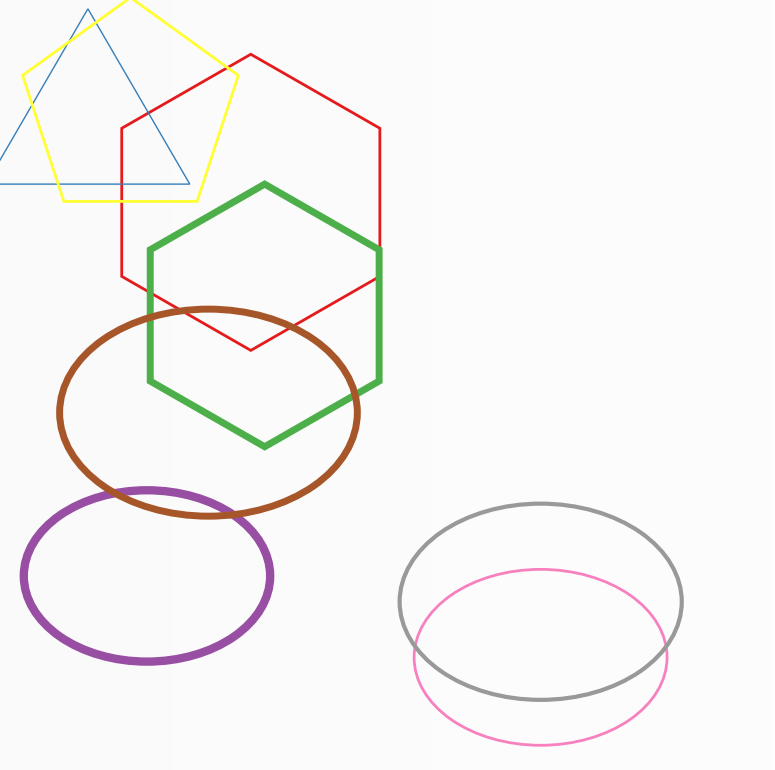[{"shape": "hexagon", "thickness": 1, "radius": 0.96, "center": [0.324, 0.737]}, {"shape": "triangle", "thickness": 0.5, "radius": 0.76, "center": [0.113, 0.837]}, {"shape": "hexagon", "thickness": 2.5, "radius": 0.85, "center": [0.342, 0.59]}, {"shape": "oval", "thickness": 3, "radius": 0.79, "center": [0.19, 0.252]}, {"shape": "pentagon", "thickness": 1, "radius": 0.73, "center": [0.168, 0.857]}, {"shape": "oval", "thickness": 2.5, "radius": 0.96, "center": [0.269, 0.464]}, {"shape": "oval", "thickness": 1, "radius": 0.82, "center": [0.698, 0.146]}, {"shape": "oval", "thickness": 1.5, "radius": 0.91, "center": [0.698, 0.218]}]